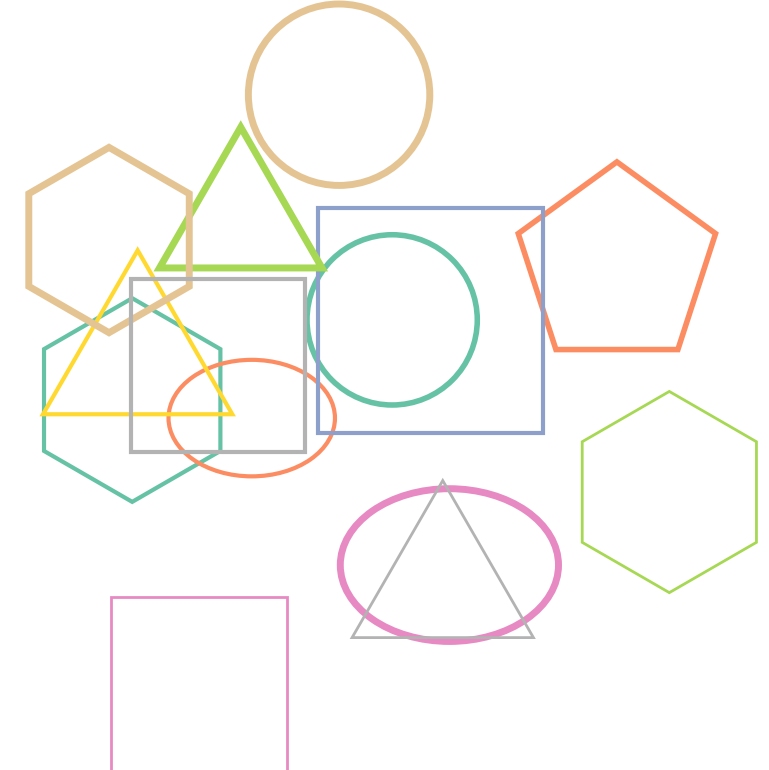[{"shape": "hexagon", "thickness": 1.5, "radius": 0.66, "center": [0.172, 0.48]}, {"shape": "circle", "thickness": 2, "radius": 0.55, "center": [0.509, 0.585]}, {"shape": "oval", "thickness": 1.5, "radius": 0.54, "center": [0.327, 0.457]}, {"shape": "pentagon", "thickness": 2, "radius": 0.67, "center": [0.801, 0.655]}, {"shape": "square", "thickness": 1.5, "radius": 0.73, "center": [0.559, 0.584]}, {"shape": "oval", "thickness": 2.5, "radius": 0.71, "center": [0.584, 0.266]}, {"shape": "square", "thickness": 1, "radius": 0.57, "center": [0.259, 0.11]}, {"shape": "hexagon", "thickness": 1, "radius": 0.65, "center": [0.869, 0.361]}, {"shape": "triangle", "thickness": 2.5, "radius": 0.61, "center": [0.313, 0.713]}, {"shape": "triangle", "thickness": 1.5, "radius": 0.71, "center": [0.179, 0.533]}, {"shape": "circle", "thickness": 2.5, "radius": 0.59, "center": [0.44, 0.877]}, {"shape": "hexagon", "thickness": 2.5, "radius": 0.6, "center": [0.142, 0.688]}, {"shape": "square", "thickness": 1.5, "radius": 0.56, "center": [0.283, 0.525]}, {"shape": "triangle", "thickness": 1, "radius": 0.68, "center": [0.575, 0.24]}]